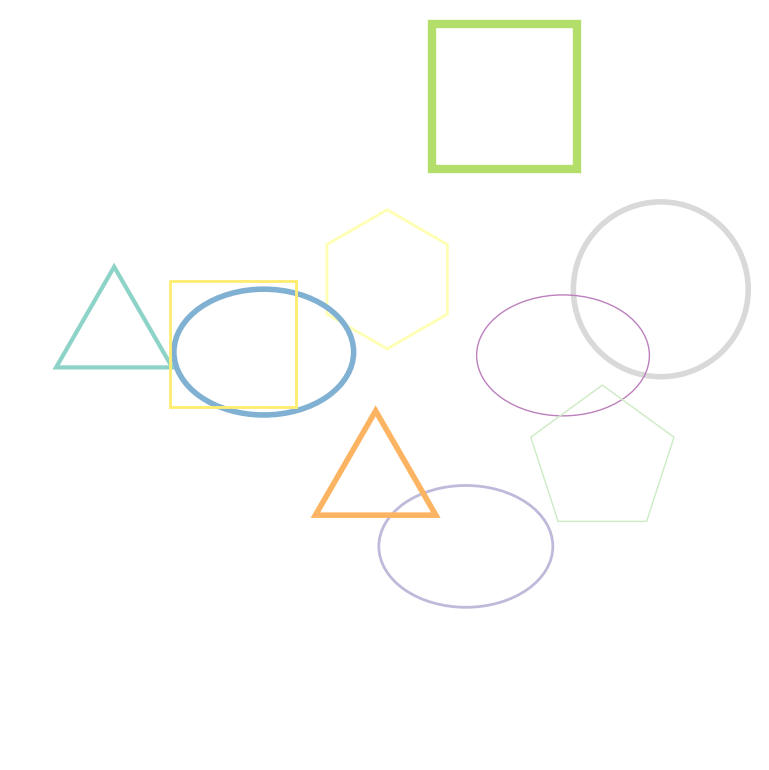[{"shape": "triangle", "thickness": 1.5, "radius": 0.44, "center": [0.148, 0.566]}, {"shape": "hexagon", "thickness": 1, "radius": 0.45, "center": [0.503, 0.637]}, {"shape": "oval", "thickness": 1, "radius": 0.56, "center": [0.605, 0.29]}, {"shape": "oval", "thickness": 2, "radius": 0.58, "center": [0.343, 0.543]}, {"shape": "triangle", "thickness": 2, "radius": 0.45, "center": [0.488, 0.376]}, {"shape": "square", "thickness": 3, "radius": 0.47, "center": [0.655, 0.874]}, {"shape": "circle", "thickness": 2, "radius": 0.57, "center": [0.858, 0.624]}, {"shape": "oval", "thickness": 0.5, "radius": 0.56, "center": [0.731, 0.538]}, {"shape": "pentagon", "thickness": 0.5, "radius": 0.49, "center": [0.782, 0.402]}, {"shape": "square", "thickness": 1, "radius": 0.41, "center": [0.303, 0.553]}]